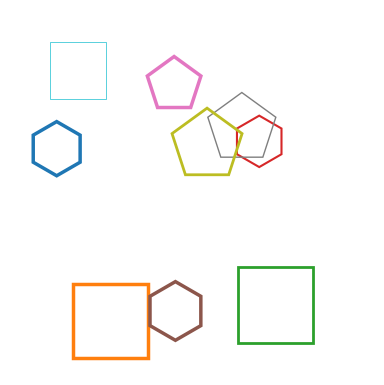[{"shape": "hexagon", "thickness": 2.5, "radius": 0.35, "center": [0.147, 0.614]}, {"shape": "square", "thickness": 2.5, "radius": 0.48, "center": [0.287, 0.166]}, {"shape": "square", "thickness": 2, "radius": 0.49, "center": [0.716, 0.208]}, {"shape": "hexagon", "thickness": 1.5, "radius": 0.33, "center": [0.673, 0.633]}, {"shape": "hexagon", "thickness": 2.5, "radius": 0.38, "center": [0.456, 0.192]}, {"shape": "pentagon", "thickness": 2.5, "radius": 0.37, "center": [0.452, 0.78]}, {"shape": "pentagon", "thickness": 1, "radius": 0.46, "center": [0.628, 0.667]}, {"shape": "pentagon", "thickness": 2, "radius": 0.48, "center": [0.538, 0.623]}, {"shape": "square", "thickness": 0.5, "radius": 0.36, "center": [0.203, 0.817]}]